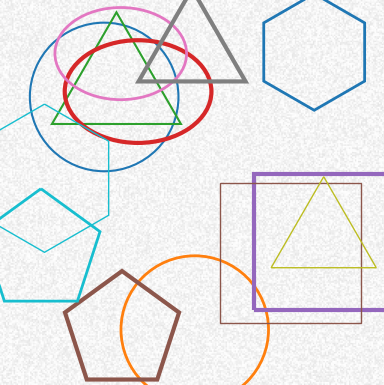[{"shape": "hexagon", "thickness": 2, "radius": 0.76, "center": [0.816, 0.865]}, {"shape": "circle", "thickness": 1.5, "radius": 0.96, "center": [0.271, 0.748]}, {"shape": "circle", "thickness": 2, "radius": 0.96, "center": [0.506, 0.144]}, {"shape": "triangle", "thickness": 1.5, "radius": 0.97, "center": [0.302, 0.775]}, {"shape": "oval", "thickness": 3, "radius": 0.95, "center": [0.359, 0.762]}, {"shape": "square", "thickness": 3, "radius": 0.88, "center": [0.836, 0.371]}, {"shape": "square", "thickness": 1, "radius": 0.91, "center": [0.754, 0.343]}, {"shape": "pentagon", "thickness": 3, "radius": 0.78, "center": [0.317, 0.14]}, {"shape": "oval", "thickness": 2, "radius": 0.85, "center": [0.314, 0.861]}, {"shape": "triangle", "thickness": 3, "radius": 0.8, "center": [0.499, 0.869]}, {"shape": "triangle", "thickness": 1, "radius": 0.79, "center": [0.841, 0.383]}, {"shape": "pentagon", "thickness": 2, "radius": 0.81, "center": [0.106, 0.348]}, {"shape": "hexagon", "thickness": 1, "radius": 0.96, "center": [0.116, 0.537]}]